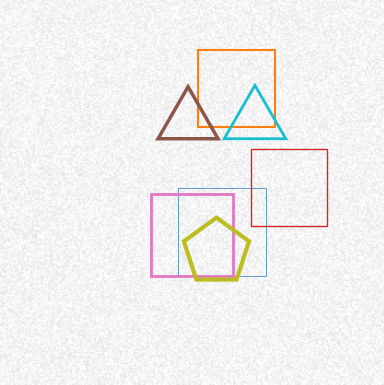[{"shape": "square", "thickness": 0.5, "radius": 0.57, "center": [0.576, 0.396]}, {"shape": "square", "thickness": 1.5, "radius": 0.5, "center": [0.614, 0.77]}, {"shape": "square", "thickness": 1, "radius": 0.5, "center": [0.751, 0.513]}, {"shape": "triangle", "thickness": 2.5, "radius": 0.45, "center": [0.488, 0.685]}, {"shape": "square", "thickness": 2, "radius": 0.53, "center": [0.499, 0.39]}, {"shape": "pentagon", "thickness": 3, "radius": 0.44, "center": [0.562, 0.346]}, {"shape": "triangle", "thickness": 2, "radius": 0.46, "center": [0.662, 0.686]}]